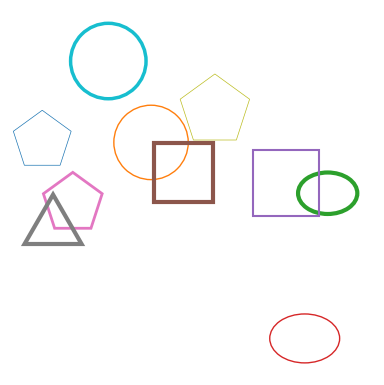[{"shape": "pentagon", "thickness": 0.5, "radius": 0.39, "center": [0.11, 0.635]}, {"shape": "circle", "thickness": 1, "radius": 0.48, "center": [0.392, 0.63]}, {"shape": "oval", "thickness": 3, "radius": 0.38, "center": [0.851, 0.498]}, {"shape": "oval", "thickness": 1, "radius": 0.45, "center": [0.791, 0.121]}, {"shape": "square", "thickness": 1.5, "radius": 0.43, "center": [0.742, 0.524]}, {"shape": "square", "thickness": 3, "radius": 0.38, "center": [0.476, 0.552]}, {"shape": "pentagon", "thickness": 2, "radius": 0.4, "center": [0.189, 0.472]}, {"shape": "triangle", "thickness": 3, "radius": 0.43, "center": [0.138, 0.409]}, {"shape": "pentagon", "thickness": 0.5, "radius": 0.47, "center": [0.558, 0.713]}, {"shape": "circle", "thickness": 2.5, "radius": 0.49, "center": [0.281, 0.841]}]